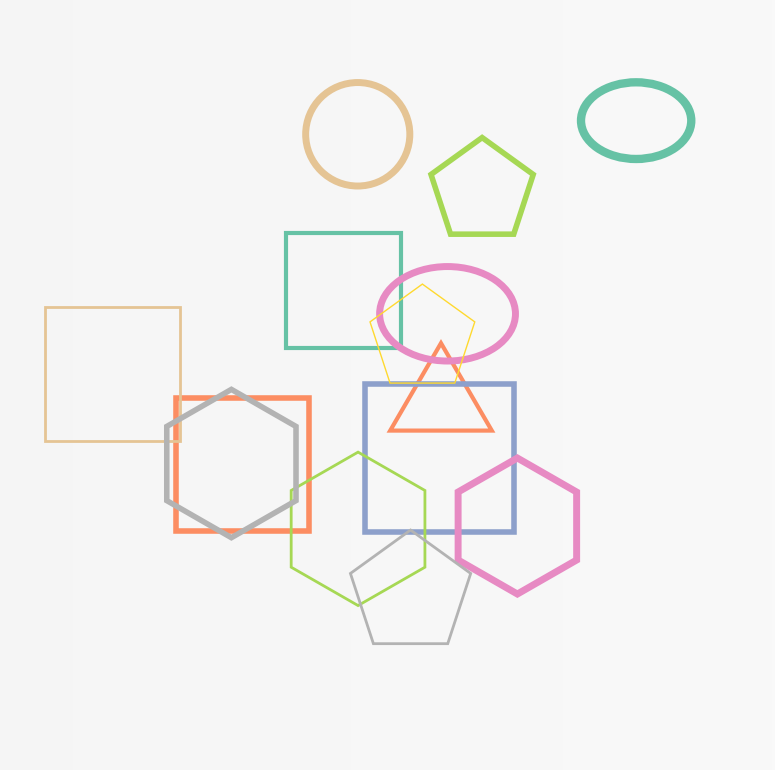[{"shape": "square", "thickness": 1.5, "radius": 0.37, "center": [0.443, 0.623]}, {"shape": "oval", "thickness": 3, "radius": 0.36, "center": [0.821, 0.843]}, {"shape": "triangle", "thickness": 1.5, "radius": 0.38, "center": [0.569, 0.479]}, {"shape": "square", "thickness": 2, "radius": 0.43, "center": [0.312, 0.397]}, {"shape": "square", "thickness": 2, "radius": 0.48, "center": [0.567, 0.406]}, {"shape": "oval", "thickness": 2.5, "radius": 0.44, "center": [0.577, 0.592]}, {"shape": "hexagon", "thickness": 2.5, "radius": 0.44, "center": [0.668, 0.317]}, {"shape": "hexagon", "thickness": 1, "radius": 0.5, "center": [0.462, 0.313]}, {"shape": "pentagon", "thickness": 2, "radius": 0.35, "center": [0.622, 0.752]}, {"shape": "pentagon", "thickness": 0.5, "radius": 0.36, "center": [0.545, 0.56]}, {"shape": "square", "thickness": 1, "radius": 0.43, "center": [0.146, 0.514]}, {"shape": "circle", "thickness": 2.5, "radius": 0.34, "center": [0.462, 0.826]}, {"shape": "pentagon", "thickness": 1, "radius": 0.41, "center": [0.53, 0.23]}, {"shape": "hexagon", "thickness": 2, "radius": 0.48, "center": [0.299, 0.398]}]